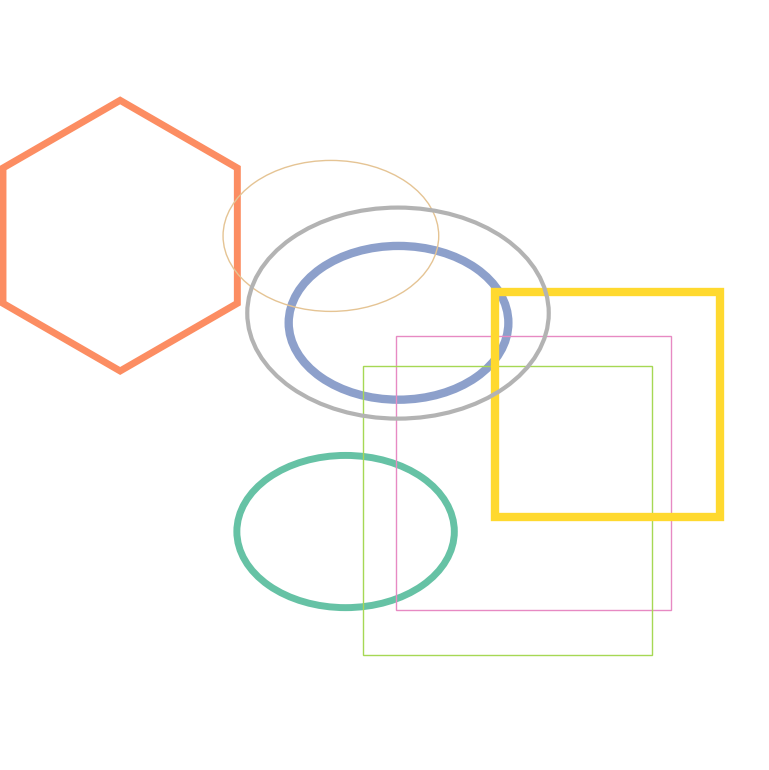[{"shape": "oval", "thickness": 2.5, "radius": 0.71, "center": [0.449, 0.31]}, {"shape": "hexagon", "thickness": 2.5, "radius": 0.88, "center": [0.156, 0.694]}, {"shape": "oval", "thickness": 3, "radius": 0.71, "center": [0.518, 0.581]}, {"shape": "square", "thickness": 0.5, "radius": 0.89, "center": [0.693, 0.386]}, {"shape": "square", "thickness": 0.5, "radius": 0.94, "center": [0.659, 0.337]}, {"shape": "square", "thickness": 3, "radius": 0.73, "center": [0.788, 0.475]}, {"shape": "oval", "thickness": 0.5, "radius": 0.7, "center": [0.43, 0.694]}, {"shape": "oval", "thickness": 1.5, "radius": 0.98, "center": [0.517, 0.593]}]